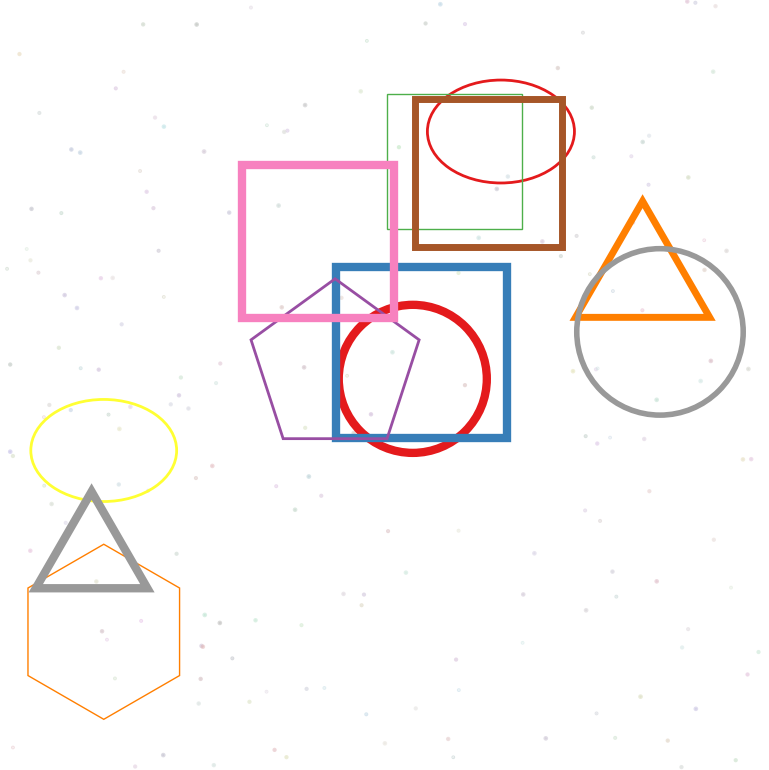[{"shape": "oval", "thickness": 1, "radius": 0.48, "center": [0.651, 0.829]}, {"shape": "circle", "thickness": 3, "radius": 0.48, "center": [0.536, 0.508]}, {"shape": "square", "thickness": 3, "radius": 0.55, "center": [0.547, 0.542]}, {"shape": "square", "thickness": 0.5, "radius": 0.44, "center": [0.59, 0.79]}, {"shape": "pentagon", "thickness": 1, "radius": 0.57, "center": [0.435, 0.523]}, {"shape": "triangle", "thickness": 2.5, "radius": 0.5, "center": [0.835, 0.638]}, {"shape": "hexagon", "thickness": 0.5, "radius": 0.57, "center": [0.135, 0.18]}, {"shape": "oval", "thickness": 1, "radius": 0.47, "center": [0.135, 0.415]}, {"shape": "square", "thickness": 2.5, "radius": 0.48, "center": [0.634, 0.776]}, {"shape": "square", "thickness": 3, "radius": 0.5, "center": [0.413, 0.687]}, {"shape": "triangle", "thickness": 3, "radius": 0.42, "center": [0.119, 0.278]}, {"shape": "circle", "thickness": 2, "radius": 0.54, "center": [0.857, 0.569]}]